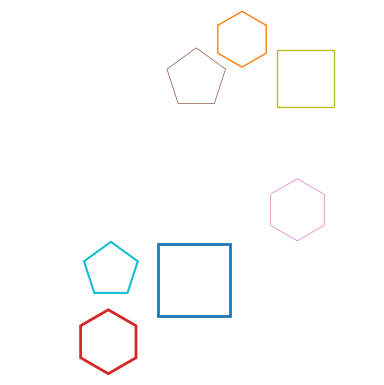[{"shape": "square", "thickness": 2, "radius": 0.47, "center": [0.503, 0.273]}, {"shape": "hexagon", "thickness": 1, "radius": 0.36, "center": [0.629, 0.898]}, {"shape": "hexagon", "thickness": 2, "radius": 0.42, "center": [0.281, 0.112]}, {"shape": "pentagon", "thickness": 0.5, "radius": 0.4, "center": [0.51, 0.796]}, {"shape": "hexagon", "thickness": 0.5, "radius": 0.4, "center": [0.772, 0.455]}, {"shape": "square", "thickness": 1, "radius": 0.37, "center": [0.794, 0.796]}, {"shape": "pentagon", "thickness": 1.5, "radius": 0.37, "center": [0.288, 0.299]}]